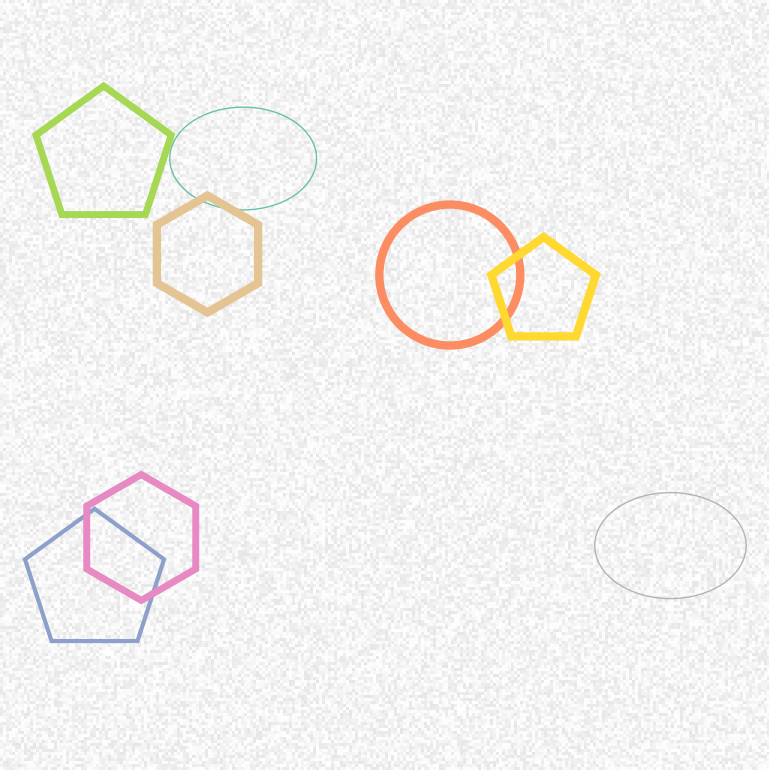[{"shape": "oval", "thickness": 0.5, "radius": 0.48, "center": [0.316, 0.794]}, {"shape": "circle", "thickness": 3, "radius": 0.46, "center": [0.584, 0.643]}, {"shape": "pentagon", "thickness": 1.5, "radius": 0.47, "center": [0.123, 0.244]}, {"shape": "hexagon", "thickness": 2.5, "radius": 0.41, "center": [0.183, 0.302]}, {"shape": "pentagon", "thickness": 2.5, "radius": 0.46, "center": [0.135, 0.796]}, {"shape": "pentagon", "thickness": 3, "radius": 0.36, "center": [0.706, 0.621]}, {"shape": "hexagon", "thickness": 3, "radius": 0.38, "center": [0.269, 0.67]}, {"shape": "oval", "thickness": 0.5, "radius": 0.49, "center": [0.871, 0.291]}]